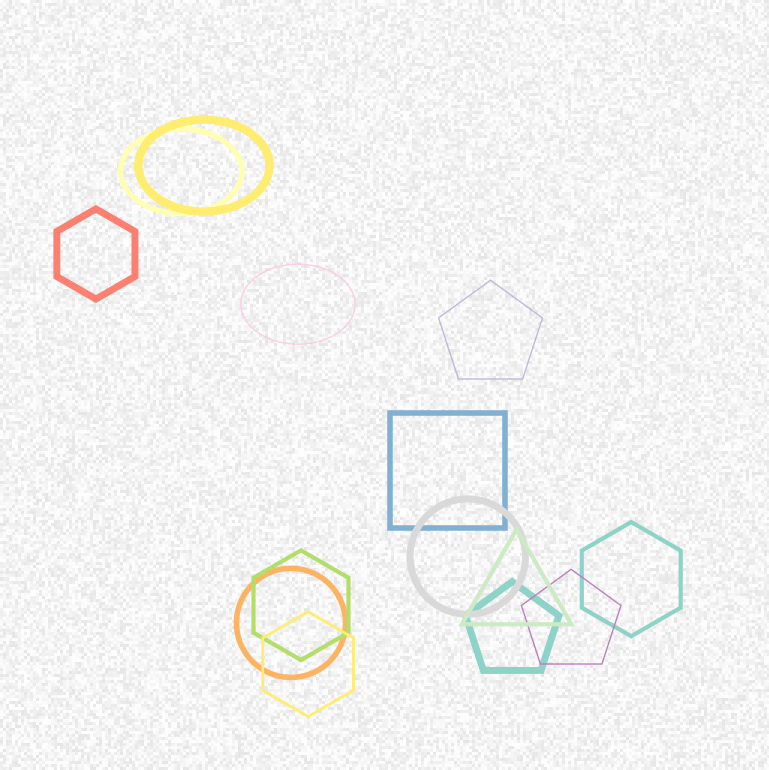[{"shape": "pentagon", "thickness": 2.5, "radius": 0.32, "center": [0.665, 0.181]}, {"shape": "hexagon", "thickness": 1.5, "radius": 0.37, "center": [0.82, 0.248]}, {"shape": "oval", "thickness": 2, "radius": 0.39, "center": [0.235, 0.778]}, {"shape": "pentagon", "thickness": 0.5, "radius": 0.35, "center": [0.637, 0.565]}, {"shape": "hexagon", "thickness": 2.5, "radius": 0.29, "center": [0.125, 0.67]}, {"shape": "square", "thickness": 2, "radius": 0.37, "center": [0.582, 0.389]}, {"shape": "circle", "thickness": 2, "radius": 0.35, "center": [0.378, 0.191]}, {"shape": "hexagon", "thickness": 1.5, "radius": 0.36, "center": [0.391, 0.214]}, {"shape": "oval", "thickness": 0.5, "radius": 0.37, "center": [0.387, 0.605]}, {"shape": "circle", "thickness": 2.5, "radius": 0.37, "center": [0.607, 0.277]}, {"shape": "pentagon", "thickness": 0.5, "radius": 0.34, "center": [0.742, 0.193]}, {"shape": "triangle", "thickness": 1.5, "radius": 0.41, "center": [0.671, 0.23]}, {"shape": "oval", "thickness": 3, "radius": 0.43, "center": [0.265, 0.785]}, {"shape": "hexagon", "thickness": 1, "radius": 0.34, "center": [0.4, 0.138]}]